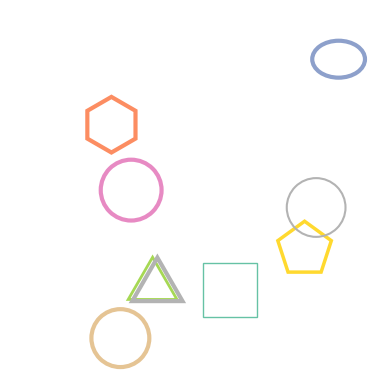[{"shape": "square", "thickness": 1, "radius": 0.35, "center": [0.597, 0.247]}, {"shape": "hexagon", "thickness": 3, "radius": 0.36, "center": [0.289, 0.676]}, {"shape": "oval", "thickness": 3, "radius": 0.34, "center": [0.88, 0.846]}, {"shape": "circle", "thickness": 3, "radius": 0.39, "center": [0.341, 0.506]}, {"shape": "triangle", "thickness": 2, "radius": 0.37, "center": [0.396, 0.259]}, {"shape": "pentagon", "thickness": 2.5, "radius": 0.37, "center": [0.791, 0.352]}, {"shape": "circle", "thickness": 3, "radius": 0.38, "center": [0.313, 0.122]}, {"shape": "circle", "thickness": 1.5, "radius": 0.38, "center": [0.821, 0.461]}, {"shape": "triangle", "thickness": 3, "radius": 0.38, "center": [0.409, 0.256]}]